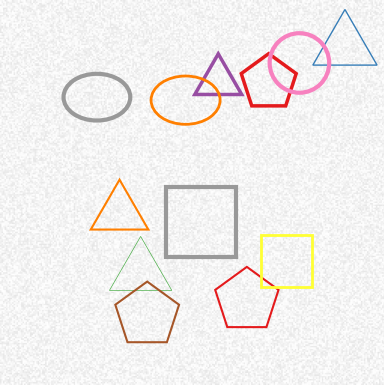[{"shape": "pentagon", "thickness": 1.5, "radius": 0.43, "center": [0.641, 0.22]}, {"shape": "pentagon", "thickness": 2.5, "radius": 0.37, "center": [0.698, 0.786]}, {"shape": "triangle", "thickness": 1, "radius": 0.48, "center": [0.896, 0.879]}, {"shape": "triangle", "thickness": 0.5, "radius": 0.47, "center": [0.365, 0.292]}, {"shape": "triangle", "thickness": 2.5, "radius": 0.35, "center": [0.567, 0.79]}, {"shape": "oval", "thickness": 2, "radius": 0.45, "center": [0.482, 0.74]}, {"shape": "triangle", "thickness": 1.5, "radius": 0.43, "center": [0.31, 0.447]}, {"shape": "square", "thickness": 2, "radius": 0.33, "center": [0.745, 0.322]}, {"shape": "pentagon", "thickness": 1.5, "radius": 0.44, "center": [0.382, 0.182]}, {"shape": "circle", "thickness": 3, "radius": 0.39, "center": [0.778, 0.836]}, {"shape": "square", "thickness": 3, "radius": 0.45, "center": [0.523, 0.424]}, {"shape": "oval", "thickness": 3, "radius": 0.43, "center": [0.252, 0.748]}]